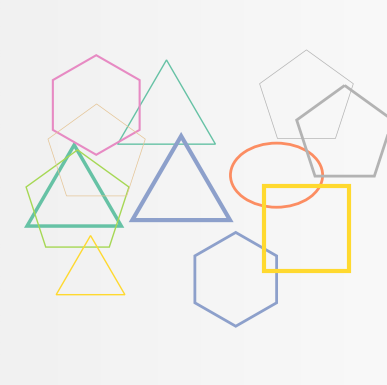[{"shape": "triangle", "thickness": 2.5, "radius": 0.7, "center": [0.191, 0.483]}, {"shape": "triangle", "thickness": 1, "radius": 0.73, "center": [0.43, 0.698]}, {"shape": "oval", "thickness": 2, "radius": 0.59, "center": [0.714, 0.545]}, {"shape": "hexagon", "thickness": 2, "radius": 0.61, "center": [0.608, 0.274]}, {"shape": "triangle", "thickness": 3, "radius": 0.73, "center": [0.467, 0.501]}, {"shape": "hexagon", "thickness": 1.5, "radius": 0.65, "center": [0.248, 0.727]}, {"shape": "pentagon", "thickness": 1, "radius": 0.7, "center": [0.2, 0.471]}, {"shape": "triangle", "thickness": 1, "radius": 0.51, "center": [0.234, 0.286]}, {"shape": "square", "thickness": 3, "radius": 0.55, "center": [0.79, 0.407]}, {"shape": "pentagon", "thickness": 0.5, "radius": 0.66, "center": [0.249, 0.598]}, {"shape": "pentagon", "thickness": 2, "radius": 0.65, "center": [0.889, 0.648]}, {"shape": "pentagon", "thickness": 0.5, "radius": 0.64, "center": [0.791, 0.743]}]